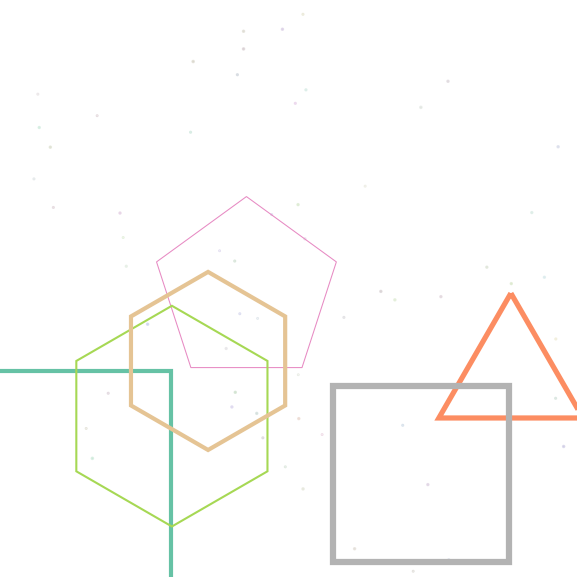[{"shape": "square", "thickness": 2, "radius": 0.92, "center": [0.112, 0.173]}, {"shape": "triangle", "thickness": 2.5, "radius": 0.72, "center": [0.885, 0.347]}, {"shape": "pentagon", "thickness": 0.5, "radius": 0.82, "center": [0.427, 0.495]}, {"shape": "hexagon", "thickness": 1, "radius": 0.96, "center": [0.298, 0.279]}, {"shape": "hexagon", "thickness": 2, "radius": 0.77, "center": [0.36, 0.374]}, {"shape": "square", "thickness": 3, "radius": 0.76, "center": [0.729, 0.178]}]